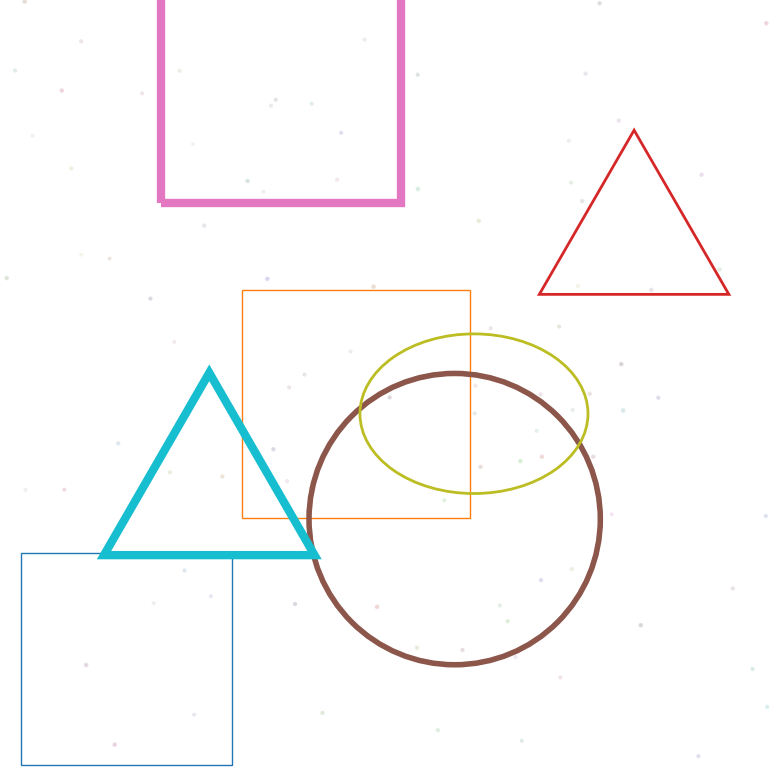[{"shape": "square", "thickness": 0.5, "radius": 0.69, "center": [0.165, 0.144]}, {"shape": "square", "thickness": 0.5, "radius": 0.74, "center": [0.462, 0.475]}, {"shape": "triangle", "thickness": 1, "radius": 0.71, "center": [0.823, 0.689]}, {"shape": "circle", "thickness": 2, "radius": 0.95, "center": [0.59, 0.326]}, {"shape": "square", "thickness": 3, "radius": 0.78, "center": [0.365, 0.893]}, {"shape": "oval", "thickness": 1, "radius": 0.74, "center": [0.616, 0.463]}, {"shape": "triangle", "thickness": 3, "radius": 0.79, "center": [0.272, 0.358]}]